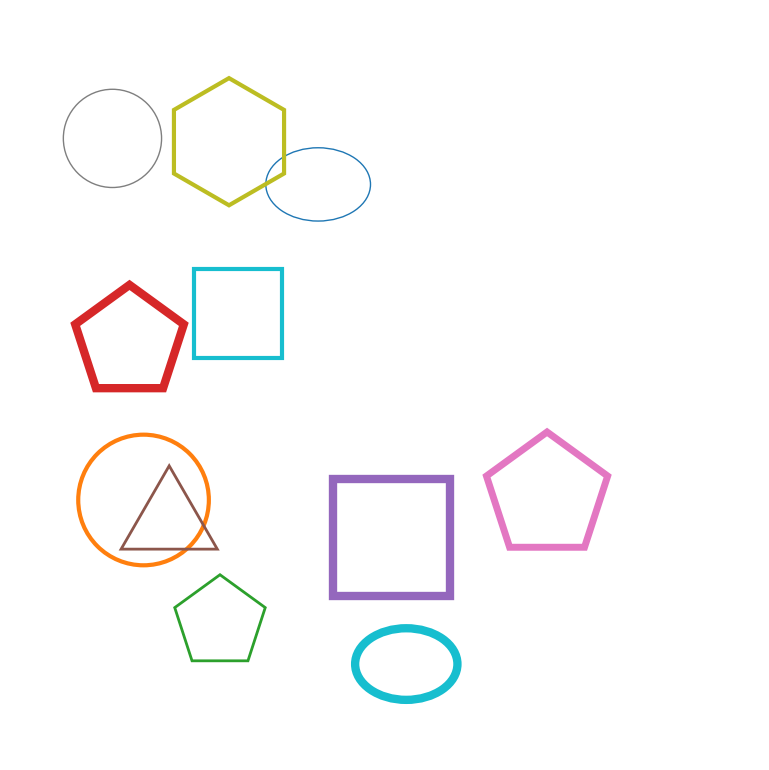[{"shape": "oval", "thickness": 0.5, "radius": 0.34, "center": [0.413, 0.761]}, {"shape": "circle", "thickness": 1.5, "radius": 0.42, "center": [0.186, 0.351]}, {"shape": "pentagon", "thickness": 1, "radius": 0.31, "center": [0.286, 0.192]}, {"shape": "pentagon", "thickness": 3, "radius": 0.37, "center": [0.168, 0.556]}, {"shape": "square", "thickness": 3, "radius": 0.38, "center": [0.508, 0.302]}, {"shape": "triangle", "thickness": 1, "radius": 0.36, "center": [0.22, 0.323]}, {"shape": "pentagon", "thickness": 2.5, "radius": 0.41, "center": [0.71, 0.356]}, {"shape": "circle", "thickness": 0.5, "radius": 0.32, "center": [0.146, 0.82]}, {"shape": "hexagon", "thickness": 1.5, "radius": 0.41, "center": [0.297, 0.816]}, {"shape": "square", "thickness": 1.5, "radius": 0.29, "center": [0.309, 0.593]}, {"shape": "oval", "thickness": 3, "radius": 0.33, "center": [0.528, 0.138]}]